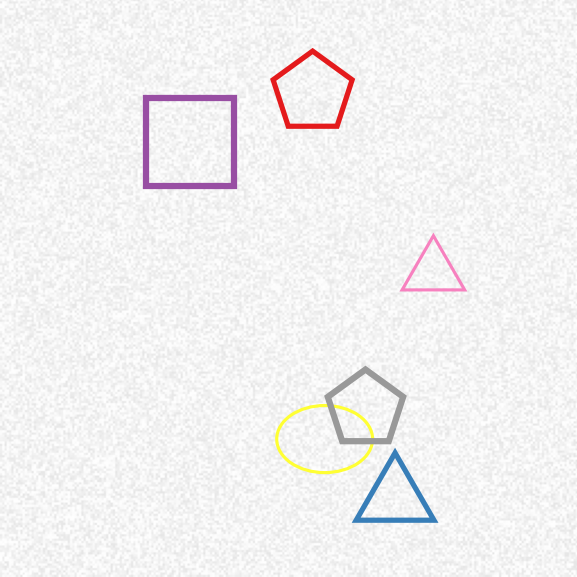[{"shape": "pentagon", "thickness": 2.5, "radius": 0.36, "center": [0.541, 0.839]}, {"shape": "triangle", "thickness": 2.5, "radius": 0.39, "center": [0.684, 0.137]}, {"shape": "square", "thickness": 3, "radius": 0.38, "center": [0.33, 0.754]}, {"shape": "oval", "thickness": 1.5, "radius": 0.41, "center": [0.562, 0.239]}, {"shape": "triangle", "thickness": 1.5, "radius": 0.31, "center": [0.75, 0.528]}, {"shape": "pentagon", "thickness": 3, "radius": 0.34, "center": [0.633, 0.291]}]